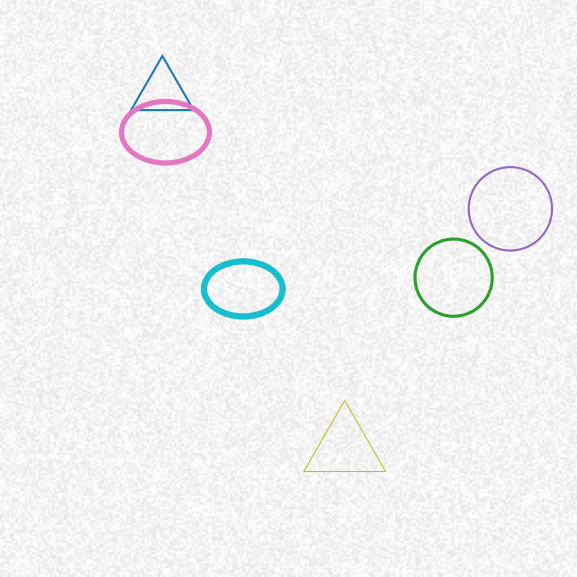[{"shape": "triangle", "thickness": 1, "radius": 0.31, "center": [0.281, 0.84]}, {"shape": "circle", "thickness": 1.5, "radius": 0.33, "center": [0.785, 0.518]}, {"shape": "circle", "thickness": 1, "radius": 0.36, "center": [0.884, 0.638]}, {"shape": "oval", "thickness": 2.5, "radius": 0.38, "center": [0.287, 0.77]}, {"shape": "triangle", "thickness": 0.5, "radius": 0.41, "center": [0.597, 0.224]}, {"shape": "oval", "thickness": 3, "radius": 0.34, "center": [0.421, 0.499]}]